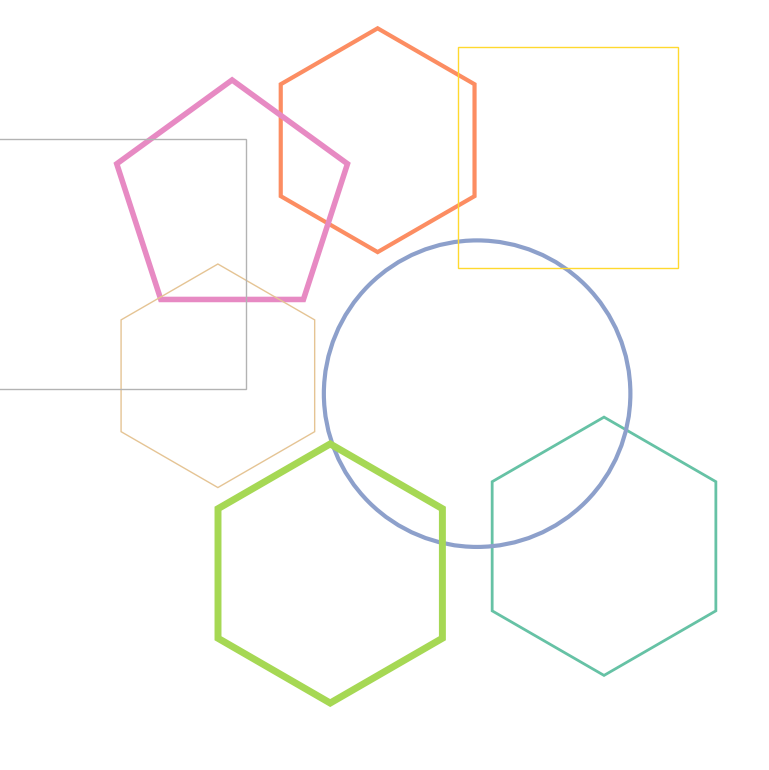[{"shape": "hexagon", "thickness": 1, "radius": 0.84, "center": [0.784, 0.291]}, {"shape": "hexagon", "thickness": 1.5, "radius": 0.73, "center": [0.49, 0.818]}, {"shape": "circle", "thickness": 1.5, "radius": 1.0, "center": [0.62, 0.489]}, {"shape": "pentagon", "thickness": 2, "radius": 0.79, "center": [0.301, 0.739]}, {"shape": "hexagon", "thickness": 2.5, "radius": 0.84, "center": [0.429, 0.255]}, {"shape": "square", "thickness": 0.5, "radius": 0.71, "center": [0.738, 0.796]}, {"shape": "hexagon", "thickness": 0.5, "radius": 0.73, "center": [0.283, 0.512]}, {"shape": "square", "thickness": 0.5, "radius": 0.81, "center": [0.158, 0.657]}]